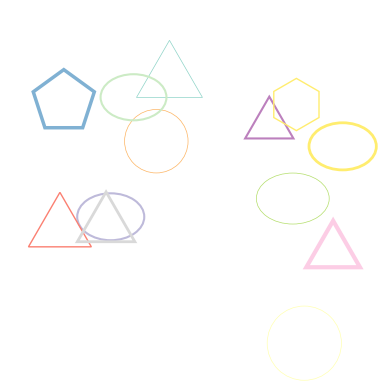[{"shape": "triangle", "thickness": 0.5, "radius": 0.49, "center": [0.44, 0.796]}, {"shape": "circle", "thickness": 0.5, "radius": 0.48, "center": [0.79, 0.109]}, {"shape": "oval", "thickness": 1.5, "radius": 0.44, "center": [0.288, 0.437]}, {"shape": "triangle", "thickness": 1, "radius": 0.47, "center": [0.156, 0.406]}, {"shape": "pentagon", "thickness": 2.5, "radius": 0.42, "center": [0.166, 0.736]}, {"shape": "circle", "thickness": 0.5, "radius": 0.41, "center": [0.406, 0.633]}, {"shape": "oval", "thickness": 0.5, "radius": 0.47, "center": [0.76, 0.484]}, {"shape": "triangle", "thickness": 3, "radius": 0.4, "center": [0.865, 0.346]}, {"shape": "triangle", "thickness": 2, "radius": 0.43, "center": [0.276, 0.415]}, {"shape": "triangle", "thickness": 1.5, "radius": 0.36, "center": [0.699, 0.677]}, {"shape": "oval", "thickness": 1.5, "radius": 0.43, "center": [0.347, 0.747]}, {"shape": "hexagon", "thickness": 1, "radius": 0.34, "center": [0.77, 0.729]}, {"shape": "oval", "thickness": 2, "radius": 0.44, "center": [0.89, 0.62]}]